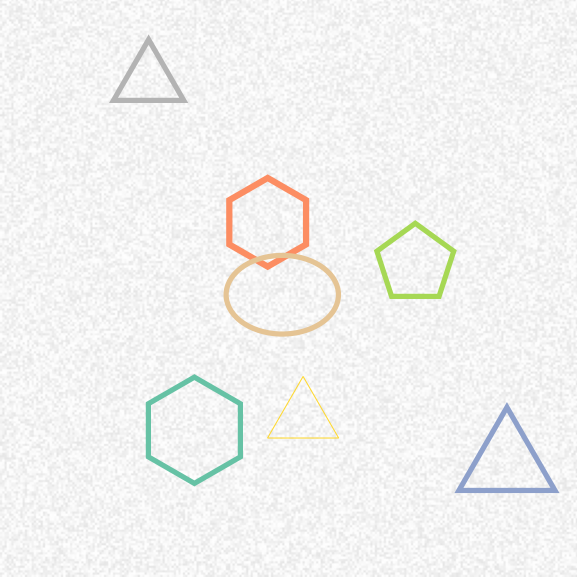[{"shape": "hexagon", "thickness": 2.5, "radius": 0.46, "center": [0.337, 0.254]}, {"shape": "hexagon", "thickness": 3, "radius": 0.38, "center": [0.464, 0.614]}, {"shape": "triangle", "thickness": 2.5, "radius": 0.48, "center": [0.878, 0.198]}, {"shape": "pentagon", "thickness": 2.5, "radius": 0.35, "center": [0.719, 0.543]}, {"shape": "triangle", "thickness": 0.5, "radius": 0.36, "center": [0.525, 0.276]}, {"shape": "oval", "thickness": 2.5, "radius": 0.49, "center": [0.489, 0.489]}, {"shape": "triangle", "thickness": 2.5, "radius": 0.35, "center": [0.257, 0.86]}]